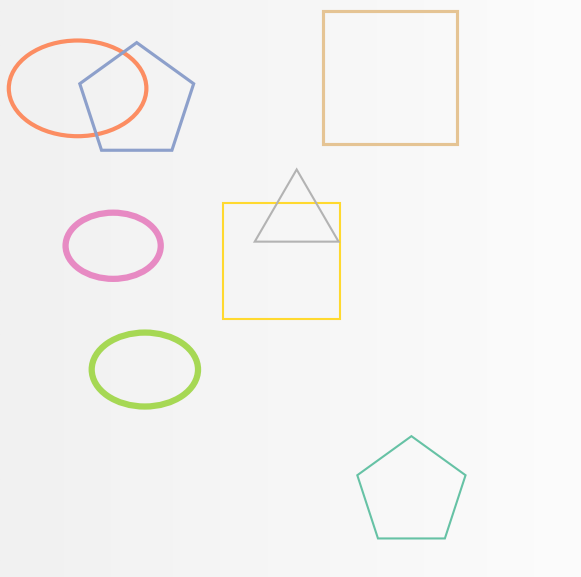[{"shape": "pentagon", "thickness": 1, "radius": 0.49, "center": [0.708, 0.146]}, {"shape": "oval", "thickness": 2, "radius": 0.59, "center": [0.133, 0.846]}, {"shape": "pentagon", "thickness": 1.5, "radius": 0.52, "center": [0.235, 0.822]}, {"shape": "oval", "thickness": 3, "radius": 0.41, "center": [0.195, 0.574]}, {"shape": "oval", "thickness": 3, "radius": 0.46, "center": [0.249, 0.359]}, {"shape": "square", "thickness": 1, "radius": 0.5, "center": [0.485, 0.547]}, {"shape": "square", "thickness": 1.5, "radius": 0.58, "center": [0.67, 0.865]}, {"shape": "triangle", "thickness": 1, "radius": 0.42, "center": [0.51, 0.622]}]